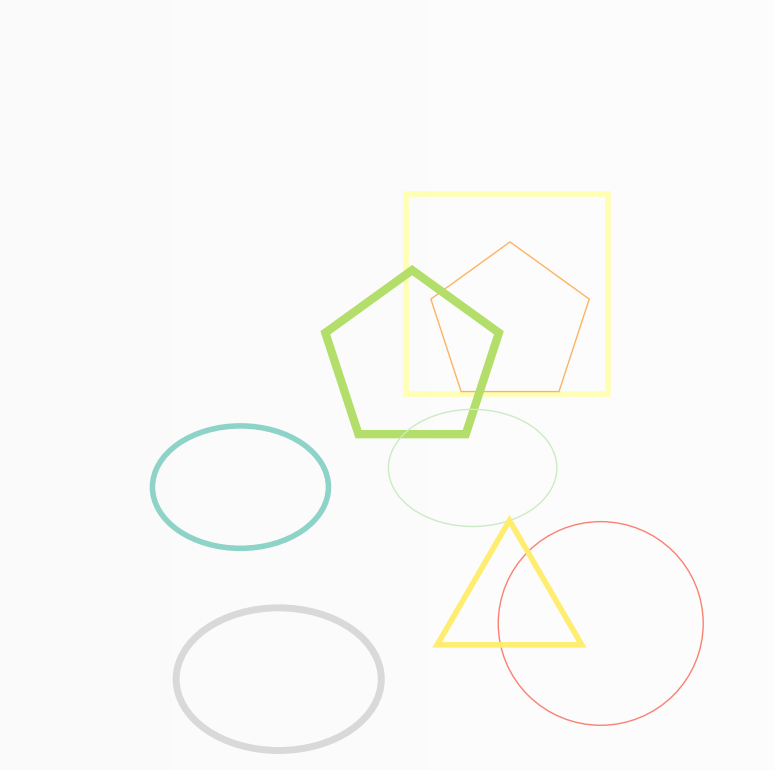[{"shape": "oval", "thickness": 2, "radius": 0.57, "center": [0.31, 0.367]}, {"shape": "square", "thickness": 2, "radius": 0.65, "center": [0.654, 0.618]}, {"shape": "circle", "thickness": 0.5, "radius": 0.66, "center": [0.775, 0.19]}, {"shape": "pentagon", "thickness": 0.5, "radius": 0.54, "center": [0.658, 0.578]}, {"shape": "pentagon", "thickness": 3, "radius": 0.59, "center": [0.532, 0.531]}, {"shape": "oval", "thickness": 2.5, "radius": 0.66, "center": [0.36, 0.118]}, {"shape": "oval", "thickness": 0.5, "radius": 0.54, "center": [0.61, 0.392]}, {"shape": "triangle", "thickness": 2, "radius": 0.54, "center": [0.657, 0.216]}]